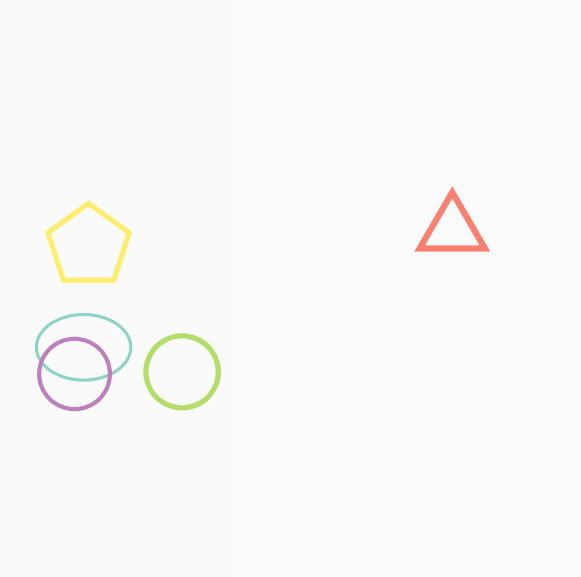[{"shape": "oval", "thickness": 1.5, "radius": 0.41, "center": [0.144, 0.398]}, {"shape": "triangle", "thickness": 3, "radius": 0.32, "center": [0.778, 0.601]}, {"shape": "circle", "thickness": 2.5, "radius": 0.31, "center": [0.313, 0.355]}, {"shape": "circle", "thickness": 2, "radius": 0.3, "center": [0.128, 0.352]}, {"shape": "pentagon", "thickness": 2.5, "radius": 0.37, "center": [0.152, 0.573]}]